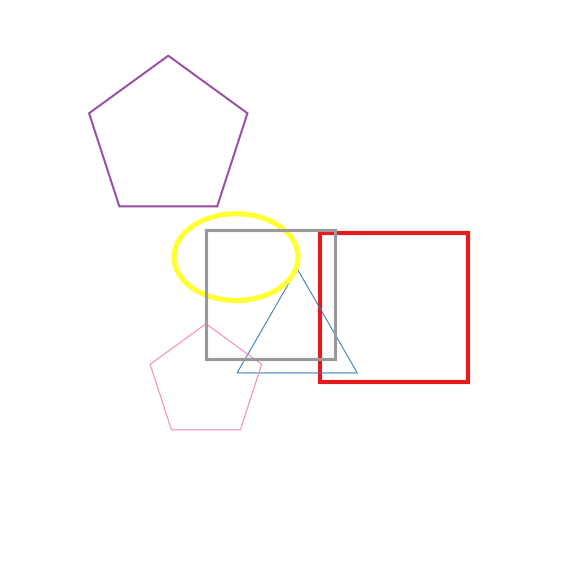[{"shape": "square", "thickness": 2, "radius": 0.64, "center": [0.682, 0.467]}, {"shape": "triangle", "thickness": 0.5, "radius": 0.6, "center": [0.515, 0.413]}, {"shape": "pentagon", "thickness": 1, "radius": 0.72, "center": [0.291, 0.758]}, {"shape": "oval", "thickness": 2.5, "radius": 0.54, "center": [0.409, 0.554]}, {"shape": "pentagon", "thickness": 0.5, "radius": 0.51, "center": [0.357, 0.337]}, {"shape": "square", "thickness": 1.5, "radius": 0.56, "center": [0.468, 0.489]}]